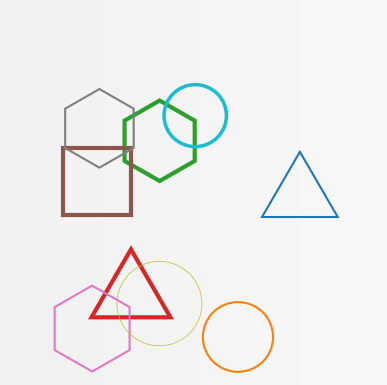[{"shape": "triangle", "thickness": 1.5, "radius": 0.56, "center": [0.774, 0.493]}, {"shape": "circle", "thickness": 1.5, "radius": 0.45, "center": [0.614, 0.125]}, {"shape": "hexagon", "thickness": 3, "radius": 0.52, "center": [0.412, 0.634]}, {"shape": "triangle", "thickness": 3, "radius": 0.59, "center": [0.338, 0.235]}, {"shape": "square", "thickness": 3, "radius": 0.43, "center": [0.251, 0.528]}, {"shape": "hexagon", "thickness": 1.5, "radius": 0.56, "center": [0.238, 0.147]}, {"shape": "hexagon", "thickness": 1.5, "radius": 0.51, "center": [0.257, 0.667]}, {"shape": "circle", "thickness": 0.5, "radius": 0.55, "center": [0.411, 0.211]}, {"shape": "circle", "thickness": 2.5, "radius": 0.4, "center": [0.504, 0.7]}]